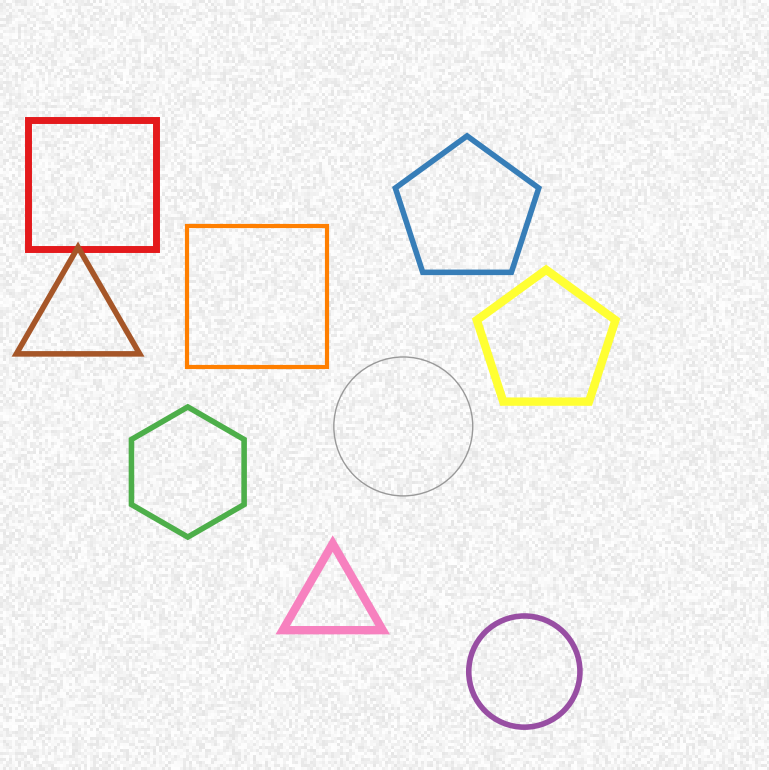[{"shape": "square", "thickness": 2.5, "radius": 0.42, "center": [0.12, 0.76]}, {"shape": "pentagon", "thickness": 2, "radius": 0.49, "center": [0.607, 0.726]}, {"shape": "hexagon", "thickness": 2, "radius": 0.42, "center": [0.244, 0.387]}, {"shape": "circle", "thickness": 2, "radius": 0.36, "center": [0.681, 0.128]}, {"shape": "square", "thickness": 1.5, "radius": 0.46, "center": [0.334, 0.615]}, {"shape": "pentagon", "thickness": 3, "radius": 0.47, "center": [0.709, 0.555]}, {"shape": "triangle", "thickness": 2, "radius": 0.46, "center": [0.101, 0.587]}, {"shape": "triangle", "thickness": 3, "radius": 0.37, "center": [0.432, 0.219]}, {"shape": "circle", "thickness": 0.5, "radius": 0.45, "center": [0.524, 0.446]}]